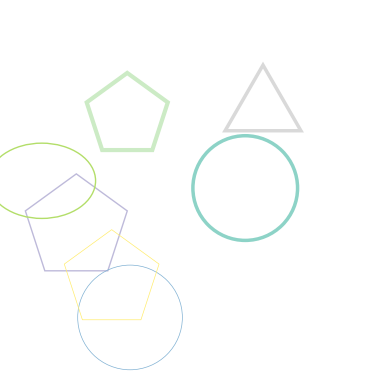[{"shape": "circle", "thickness": 2.5, "radius": 0.68, "center": [0.637, 0.512]}, {"shape": "pentagon", "thickness": 1, "radius": 0.7, "center": [0.198, 0.409]}, {"shape": "circle", "thickness": 0.5, "radius": 0.68, "center": [0.338, 0.175]}, {"shape": "oval", "thickness": 1, "radius": 0.7, "center": [0.109, 0.53]}, {"shape": "triangle", "thickness": 2.5, "radius": 0.57, "center": [0.683, 0.717]}, {"shape": "pentagon", "thickness": 3, "radius": 0.55, "center": [0.33, 0.7]}, {"shape": "pentagon", "thickness": 0.5, "radius": 0.65, "center": [0.29, 0.274]}]